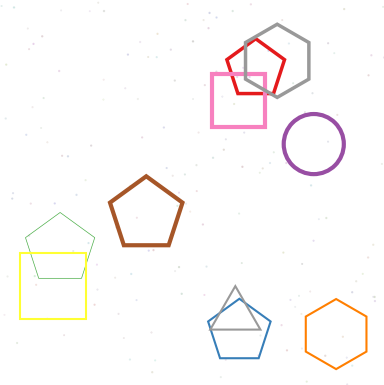[{"shape": "pentagon", "thickness": 2.5, "radius": 0.39, "center": [0.664, 0.821]}, {"shape": "pentagon", "thickness": 1.5, "radius": 0.43, "center": [0.622, 0.139]}, {"shape": "pentagon", "thickness": 0.5, "radius": 0.47, "center": [0.156, 0.354]}, {"shape": "circle", "thickness": 3, "radius": 0.39, "center": [0.815, 0.626]}, {"shape": "hexagon", "thickness": 1.5, "radius": 0.45, "center": [0.873, 0.132]}, {"shape": "square", "thickness": 1.5, "radius": 0.43, "center": [0.139, 0.257]}, {"shape": "pentagon", "thickness": 3, "radius": 0.5, "center": [0.38, 0.443]}, {"shape": "square", "thickness": 3, "radius": 0.34, "center": [0.62, 0.739]}, {"shape": "hexagon", "thickness": 2.5, "radius": 0.47, "center": [0.72, 0.842]}, {"shape": "triangle", "thickness": 1.5, "radius": 0.38, "center": [0.611, 0.182]}]